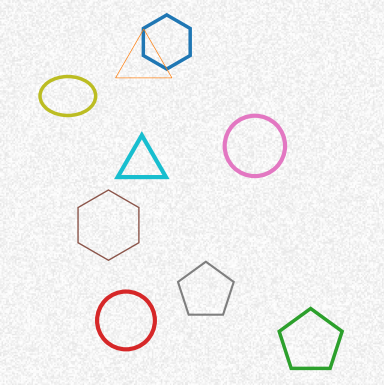[{"shape": "hexagon", "thickness": 2.5, "radius": 0.35, "center": [0.433, 0.891]}, {"shape": "triangle", "thickness": 0.5, "radius": 0.42, "center": [0.373, 0.84]}, {"shape": "pentagon", "thickness": 2.5, "radius": 0.43, "center": [0.807, 0.113]}, {"shape": "circle", "thickness": 3, "radius": 0.38, "center": [0.327, 0.168]}, {"shape": "hexagon", "thickness": 1, "radius": 0.46, "center": [0.282, 0.415]}, {"shape": "circle", "thickness": 3, "radius": 0.39, "center": [0.662, 0.621]}, {"shape": "pentagon", "thickness": 1.5, "radius": 0.38, "center": [0.535, 0.244]}, {"shape": "oval", "thickness": 2.5, "radius": 0.36, "center": [0.176, 0.751]}, {"shape": "triangle", "thickness": 3, "radius": 0.36, "center": [0.368, 0.576]}]